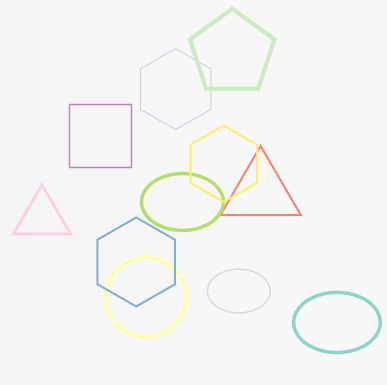[{"shape": "oval", "thickness": 2.5, "radius": 0.56, "center": [0.87, 0.162]}, {"shape": "circle", "thickness": 3, "radius": 0.52, "center": [0.376, 0.228]}, {"shape": "hexagon", "thickness": 0.5, "radius": 0.53, "center": [0.453, 0.769]}, {"shape": "triangle", "thickness": 1.5, "radius": 0.6, "center": [0.673, 0.501]}, {"shape": "hexagon", "thickness": 1.5, "radius": 0.58, "center": [0.352, 0.32]}, {"shape": "oval", "thickness": 2.5, "radius": 0.53, "center": [0.471, 0.475]}, {"shape": "triangle", "thickness": 2, "radius": 0.43, "center": [0.108, 0.435]}, {"shape": "oval", "thickness": 1, "radius": 0.41, "center": [0.616, 0.244]}, {"shape": "square", "thickness": 1, "radius": 0.4, "center": [0.258, 0.648]}, {"shape": "pentagon", "thickness": 3, "radius": 0.57, "center": [0.599, 0.862]}, {"shape": "hexagon", "thickness": 1.5, "radius": 0.5, "center": [0.577, 0.574]}]